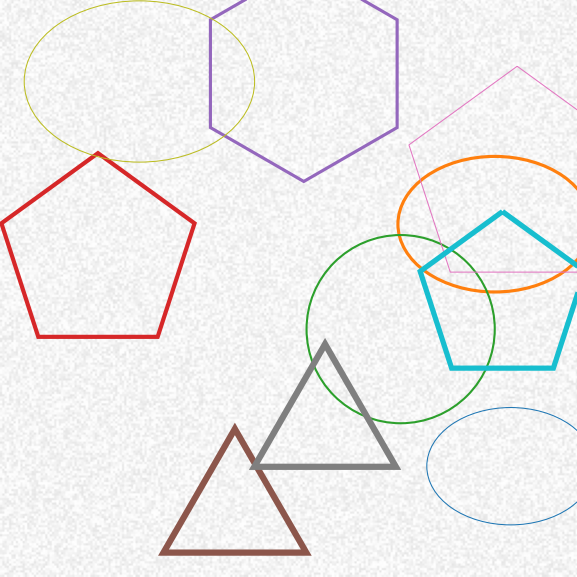[{"shape": "oval", "thickness": 0.5, "radius": 0.73, "center": [0.884, 0.192]}, {"shape": "oval", "thickness": 1.5, "radius": 0.84, "center": [0.857, 0.611]}, {"shape": "circle", "thickness": 1, "radius": 0.81, "center": [0.694, 0.429]}, {"shape": "pentagon", "thickness": 2, "radius": 0.88, "center": [0.17, 0.558]}, {"shape": "hexagon", "thickness": 1.5, "radius": 0.93, "center": [0.526, 0.872]}, {"shape": "triangle", "thickness": 3, "radius": 0.71, "center": [0.407, 0.114]}, {"shape": "pentagon", "thickness": 0.5, "radius": 0.99, "center": [0.896, 0.687]}, {"shape": "triangle", "thickness": 3, "radius": 0.71, "center": [0.563, 0.262]}, {"shape": "oval", "thickness": 0.5, "radius": 1.0, "center": [0.241, 0.858]}, {"shape": "pentagon", "thickness": 2.5, "radius": 0.75, "center": [0.87, 0.483]}]